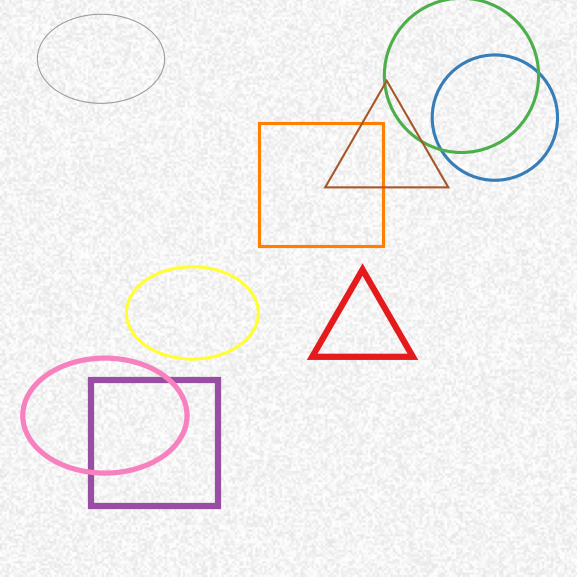[{"shape": "triangle", "thickness": 3, "radius": 0.5, "center": [0.628, 0.432]}, {"shape": "circle", "thickness": 1.5, "radius": 0.54, "center": [0.857, 0.795]}, {"shape": "circle", "thickness": 1.5, "radius": 0.67, "center": [0.799, 0.869]}, {"shape": "square", "thickness": 3, "radius": 0.55, "center": [0.267, 0.232]}, {"shape": "square", "thickness": 1.5, "radius": 0.53, "center": [0.556, 0.679]}, {"shape": "oval", "thickness": 1.5, "radius": 0.57, "center": [0.333, 0.457]}, {"shape": "triangle", "thickness": 1, "radius": 0.62, "center": [0.67, 0.736]}, {"shape": "oval", "thickness": 2.5, "radius": 0.71, "center": [0.182, 0.279]}, {"shape": "oval", "thickness": 0.5, "radius": 0.55, "center": [0.175, 0.897]}]